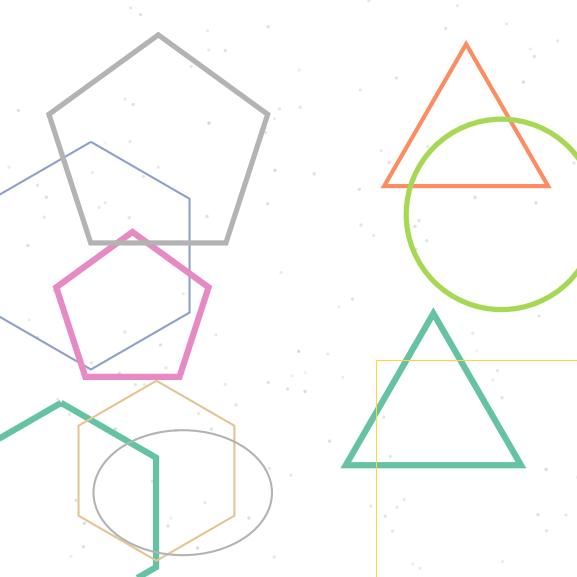[{"shape": "triangle", "thickness": 3, "radius": 0.88, "center": [0.75, 0.281]}, {"shape": "hexagon", "thickness": 3, "radius": 0.95, "center": [0.106, 0.112]}, {"shape": "triangle", "thickness": 2, "radius": 0.82, "center": [0.807, 0.759]}, {"shape": "hexagon", "thickness": 1, "radius": 0.99, "center": [0.158, 0.556]}, {"shape": "pentagon", "thickness": 3, "radius": 0.69, "center": [0.229, 0.459]}, {"shape": "circle", "thickness": 2.5, "radius": 0.82, "center": [0.868, 0.628]}, {"shape": "square", "thickness": 0.5, "radius": 0.96, "center": [0.843, 0.183]}, {"shape": "hexagon", "thickness": 1, "radius": 0.78, "center": [0.271, 0.184]}, {"shape": "oval", "thickness": 1, "radius": 0.77, "center": [0.316, 0.146]}, {"shape": "pentagon", "thickness": 2.5, "radius": 1.0, "center": [0.274, 0.74]}]